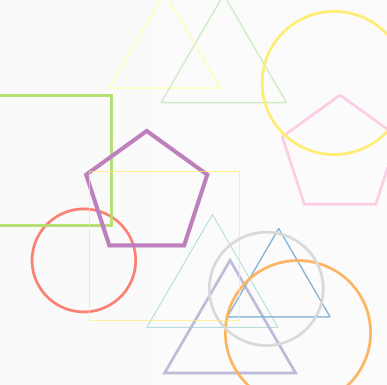[{"shape": "triangle", "thickness": 0.5, "radius": 0.98, "center": [0.548, 0.248]}, {"shape": "triangle", "thickness": 1, "radius": 0.83, "center": [0.425, 0.854]}, {"shape": "triangle", "thickness": 2, "radius": 0.98, "center": [0.594, 0.129]}, {"shape": "circle", "thickness": 2, "radius": 0.67, "center": [0.216, 0.324]}, {"shape": "triangle", "thickness": 1, "radius": 0.77, "center": [0.719, 0.253]}, {"shape": "circle", "thickness": 2, "radius": 0.94, "center": [0.769, 0.136]}, {"shape": "square", "thickness": 2, "radius": 0.85, "center": [0.117, 0.584]}, {"shape": "pentagon", "thickness": 2, "radius": 0.78, "center": [0.878, 0.596]}, {"shape": "circle", "thickness": 2, "radius": 0.74, "center": [0.687, 0.25]}, {"shape": "pentagon", "thickness": 3, "radius": 0.82, "center": [0.379, 0.496]}, {"shape": "triangle", "thickness": 1, "radius": 0.93, "center": [0.577, 0.827]}, {"shape": "square", "thickness": 0.5, "radius": 0.96, "center": [0.423, 0.362]}, {"shape": "circle", "thickness": 2, "radius": 0.93, "center": [0.863, 0.785]}]